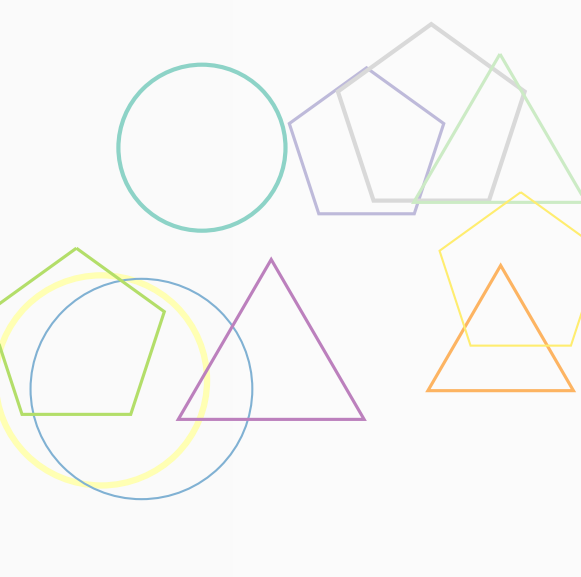[{"shape": "circle", "thickness": 2, "radius": 0.72, "center": [0.347, 0.743]}, {"shape": "circle", "thickness": 3, "radius": 0.91, "center": [0.174, 0.34]}, {"shape": "pentagon", "thickness": 1.5, "radius": 0.7, "center": [0.631, 0.742]}, {"shape": "circle", "thickness": 1, "radius": 0.95, "center": [0.243, 0.326]}, {"shape": "triangle", "thickness": 1.5, "radius": 0.72, "center": [0.861, 0.395]}, {"shape": "pentagon", "thickness": 1.5, "radius": 0.8, "center": [0.131, 0.41]}, {"shape": "pentagon", "thickness": 2, "radius": 0.84, "center": [0.742, 0.788]}, {"shape": "triangle", "thickness": 1.5, "radius": 0.92, "center": [0.467, 0.365]}, {"shape": "triangle", "thickness": 1.5, "radius": 0.86, "center": [0.86, 0.734]}, {"shape": "pentagon", "thickness": 1, "radius": 0.73, "center": [0.896, 0.519]}]